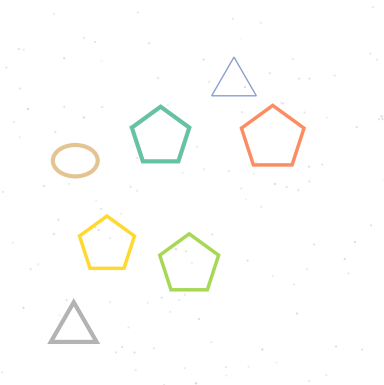[{"shape": "pentagon", "thickness": 3, "radius": 0.39, "center": [0.417, 0.644]}, {"shape": "pentagon", "thickness": 2.5, "radius": 0.43, "center": [0.708, 0.641]}, {"shape": "triangle", "thickness": 1, "radius": 0.33, "center": [0.608, 0.785]}, {"shape": "pentagon", "thickness": 2.5, "radius": 0.4, "center": [0.491, 0.312]}, {"shape": "pentagon", "thickness": 2.5, "radius": 0.38, "center": [0.278, 0.364]}, {"shape": "oval", "thickness": 3, "radius": 0.29, "center": [0.196, 0.583]}, {"shape": "triangle", "thickness": 3, "radius": 0.34, "center": [0.192, 0.146]}]